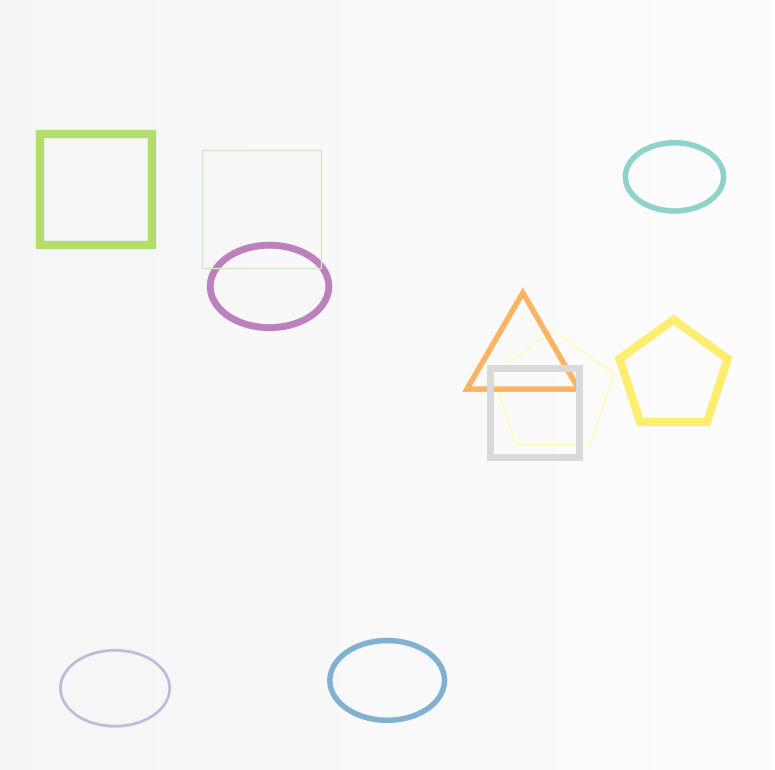[{"shape": "oval", "thickness": 2, "radius": 0.32, "center": [0.87, 0.77]}, {"shape": "pentagon", "thickness": 0.5, "radius": 0.41, "center": [0.714, 0.489]}, {"shape": "oval", "thickness": 1, "radius": 0.35, "center": [0.148, 0.106]}, {"shape": "oval", "thickness": 2, "radius": 0.37, "center": [0.5, 0.116]}, {"shape": "triangle", "thickness": 2, "radius": 0.42, "center": [0.675, 0.536]}, {"shape": "square", "thickness": 3, "radius": 0.36, "center": [0.124, 0.753]}, {"shape": "square", "thickness": 2.5, "radius": 0.29, "center": [0.689, 0.464]}, {"shape": "oval", "thickness": 2.5, "radius": 0.38, "center": [0.348, 0.628]}, {"shape": "square", "thickness": 0.5, "radius": 0.38, "center": [0.338, 0.728]}, {"shape": "pentagon", "thickness": 3, "radius": 0.37, "center": [0.869, 0.511]}]